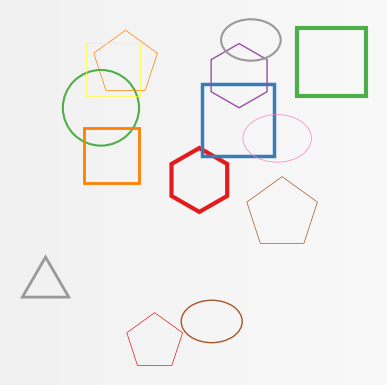[{"shape": "pentagon", "thickness": 0.5, "radius": 0.38, "center": [0.399, 0.112]}, {"shape": "hexagon", "thickness": 3, "radius": 0.41, "center": [0.514, 0.533]}, {"shape": "square", "thickness": 2.5, "radius": 0.47, "center": [0.615, 0.689]}, {"shape": "circle", "thickness": 1.5, "radius": 0.49, "center": [0.26, 0.72]}, {"shape": "square", "thickness": 3, "radius": 0.44, "center": [0.856, 0.839]}, {"shape": "hexagon", "thickness": 1, "radius": 0.42, "center": [0.617, 0.803]}, {"shape": "pentagon", "thickness": 0.5, "radius": 0.43, "center": [0.324, 0.835]}, {"shape": "square", "thickness": 2, "radius": 0.35, "center": [0.289, 0.596]}, {"shape": "square", "thickness": 0.5, "radius": 0.35, "center": [0.292, 0.82]}, {"shape": "oval", "thickness": 1, "radius": 0.39, "center": [0.546, 0.165]}, {"shape": "pentagon", "thickness": 0.5, "radius": 0.48, "center": [0.728, 0.445]}, {"shape": "oval", "thickness": 0.5, "radius": 0.44, "center": [0.715, 0.641]}, {"shape": "triangle", "thickness": 2, "radius": 0.35, "center": [0.118, 0.263]}, {"shape": "oval", "thickness": 1.5, "radius": 0.38, "center": [0.647, 0.896]}]